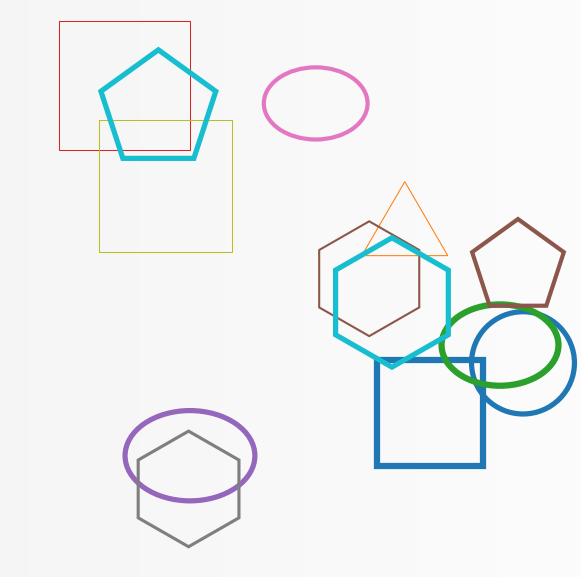[{"shape": "square", "thickness": 3, "radius": 0.46, "center": [0.74, 0.285]}, {"shape": "circle", "thickness": 2.5, "radius": 0.44, "center": [0.9, 0.371]}, {"shape": "triangle", "thickness": 0.5, "radius": 0.43, "center": [0.696, 0.599]}, {"shape": "oval", "thickness": 3, "radius": 0.5, "center": [0.86, 0.402]}, {"shape": "square", "thickness": 0.5, "radius": 0.56, "center": [0.214, 0.852]}, {"shape": "oval", "thickness": 2.5, "radius": 0.56, "center": [0.327, 0.21]}, {"shape": "hexagon", "thickness": 1, "radius": 0.5, "center": [0.635, 0.517]}, {"shape": "pentagon", "thickness": 2, "radius": 0.41, "center": [0.891, 0.537]}, {"shape": "oval", "thickness": 2, "radius": 0.45, "center": [0.543, 0.82]}, {"shape": "hexagon", "thickness": 1.5, "radius": 0.5, "center": [0.324, 0.153]}, {"shape": "square", "thickness": 0.5, "radius": 0.57, "center": [0.285, 0.677]}, {"shape": "pentagon", "thickness": 2.5, "radius": 0.52, "center": [0.272, 0.809]}, {"shape": "hexagon", "thickness": 2.5, "radius": 0.56, "center": [0.674, 0.475]}]